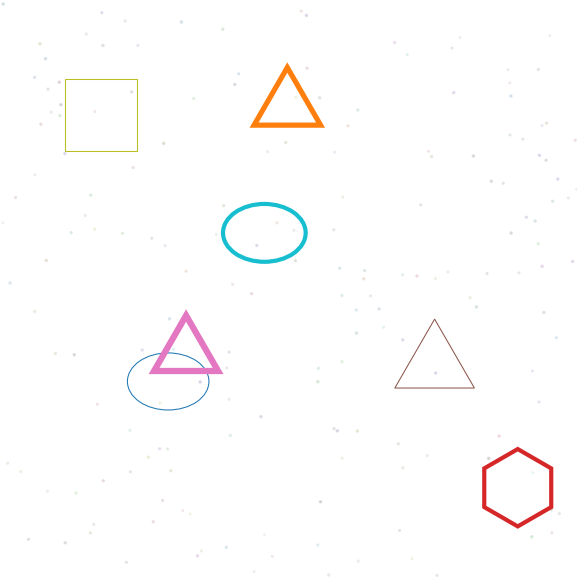[{"shape": "oval", "thickness": 0.5, "radius": 0.35, "center": [0.291, 0.339]}, {"shape": "triangle", "thickness": 2.5, "radius": 0.33, "center": [0.498, 0.816]}, {"shape": "hexagon", "thickness": 2, "radius": 0.33, "center": [0.897, 0.155]}, {"shape": "triangle", "thickness": 0.5, "radius": 0.4, "center": [0.753, 0.367]}, {"shape": "triangle", "thickness": 3, "radius": 0.32, "center": [0.322, 0.389]}, {"shape": "square", "thickness": 0.5, "radius": 0.31, "center": [0.175, 0.801]}, {"shape": "oval", "thickness": 2, "radius": 0.36, "center": [0.458, 0.596]}]